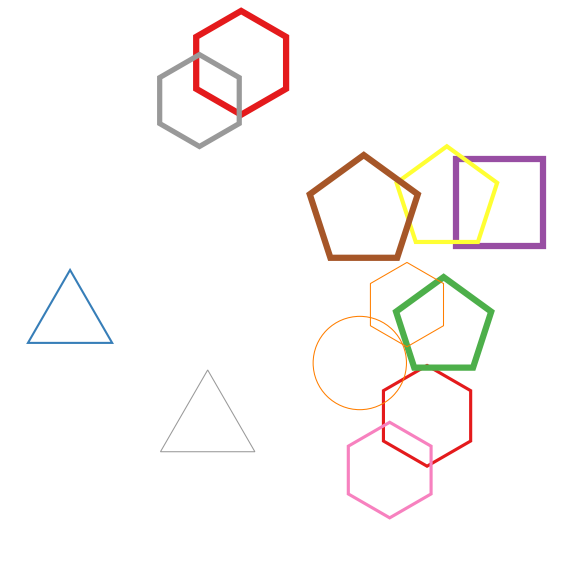[{"shape": "hexagon", "thickness": 3, "radius": 0.45, "center": [0.418, 0.89]}, {"shape": "hexagon", "thickness": 1.5, "radius": 0.44, "center": [0.739, 0.279]}, {"shape": "triangle", "thickness": 1, "radius": 0.42, "center": [0.121, 0.447]}, {"shape": "pentagon", "thickness": 3, "radius": 0.43, "center": [0.768, 0.433]}, {"shape": "square", "thickness": 3, "radius": 0.38, "center": [0.865, 0.649]}, {"shape": "hexagon", "thickness": 0.5, "radius": 0.37, "center": [0.705, 0.472]}, {"shape": "circle", "thickness": 0.5, "radius": 0.4, "center": [0.623, 0.371]}, {"shape": "pentagon", "thickness": 2, "radius": 0.46, "center": [0.774, 0.654]}, {"shape": "pentagon", "thickness": 3, "radius": 0.49, "center": [0.63, 0.632]}, {"shape": "hexagon", "thickness": 1.5, "radius": 0.41, "center": [0.675, 0.185]}, {"shape": "triangle", "thickness": 0.5, "radius": 0.47, "center": [0.36, 0.264]}, {"shape": "hexagon", "thickness": 2.5, "radius": 0.4, "center": [0.345, 0.825]}]